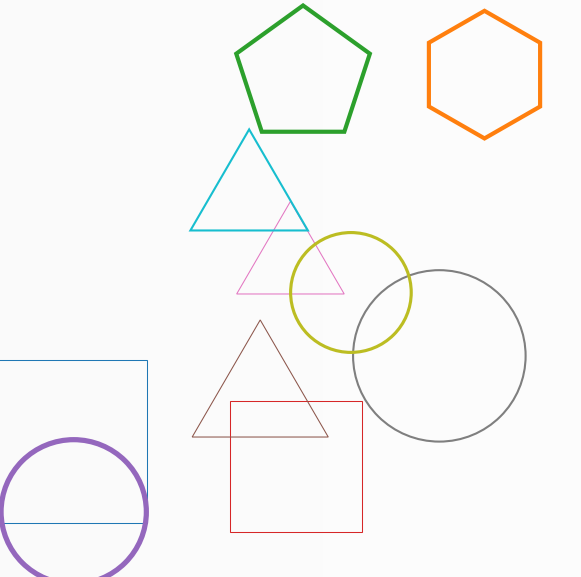[{"shape": "square", "thickness": 0.5, "radius": 0.71, "center": [0.111, 0.234]}, {"shape": "hexagon", "thickness": 2, "radius": 0.55, "center": [0.834, 0.87]}, {"shape": "pentagon", "thickness": 2, "radius": 0.6, "center": [0.521, 0.869]}, {"shape": "square", "thickness": 0.5, "radius": 0.56, "center": [0.509, 0.192]}, {"shape": "circle", "thickness": 2.5, "radius": 0.62, "center": [0.127, 0.113]}, {"shape": "triangle", "thickness": 0.5, "radius": 0.68, "center": [0.448, 0.31]}, {"shape": "triangle", "thickness": 0.5, "radius": 0.53, "center": [0.5, 0.543]}, {"shape": "circle", "thickness": 1, "radius": 0.74, "center": [0.756, 0.383]}, {"shape": "circle", "thickness": 1.5, "radius": 0.52, "center": [0.604, 0.493]}, {"shape": "triangle", "thickness": 1, "radius": 0.58, "center": [0.429, 0.658]}]